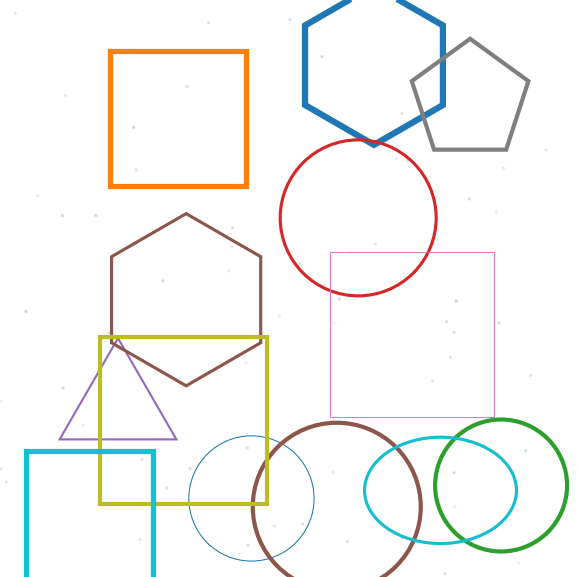[{"shape": "circle", "thickness": 0.5, "radius": 0.54, "center": [0.435, 0.136]}, {"shape": "hexagon", "thickness": 3, "radius": 0.69, "center": [0.648, 0.886]}, {"shape": "square", "thickness": 2.5, "radius": 0.59, "center": [0.308, 0.794]}, {"shape": "circle", "thickness": 2, "radius": 0.57, "center": [0.868, 0.158]}, {"shape": "circle", "thickness": 1.5, "radius": 0.68, "center": [0.62, 0.622]}, {"shape": "triangle", "thickness": 1, "radius": 0.58, "center": [0.204, 0.297]}, {"shape": "circle", "thickness": 2, "radius": 0.73, "center": [0.583, 0.122]}, {"shape": "hexagon", "thickness": 1.5, "radius": 0.75, "center": [0.322, 0.48]}, {"shape": "square", "thickness": 0.5, "radius": 0.71, "center": [0.714, 0.42]}, {"shape": "pentagon", "thickness": 2, "radius": 0.53, "center": [0.814, 0.826]}, {"shape": "square", "thickness": 2, "radius": 0.72, "center": [0.317, 0.272]}, {"shape": "oval", "thickness": 1.5, "radius": 0.66, "center": [0.763, 0.15]}, {"shape": "square", "thickness": 2.5, "radius": 0.55, "center": [0.155, 0.108]}]